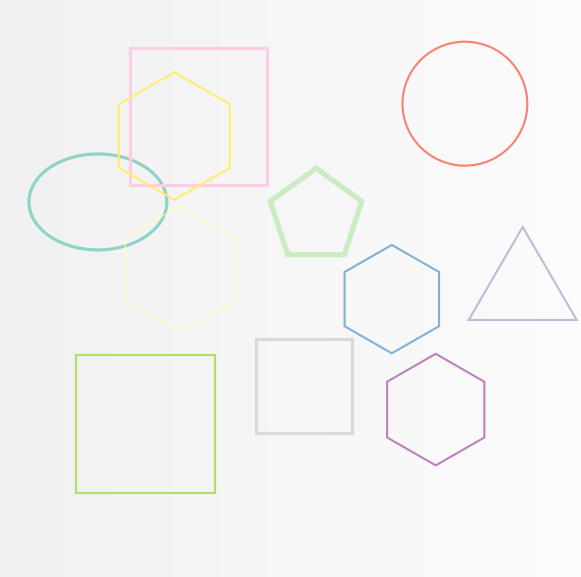[{"shape": "oval", "thickness": 1.5, "radius": 0.59, "center": [0.168, 0.649]}, {"shape": "hexagon", "thickness": 0.5, "radius": 0.54, "center": [0.31, 0.533]}, {"shape": "triangle", "thickness": 1, "radius": 0.54, "center": [0.899, 0.499]}, {"shape": "circle", "thickness": 1, "radius": 0.54, "center": [0.8, 0.82]}, {"shape": "hexagon", "thickness": 1, "radius": 0.47, "center": [0.674, 0.481]}, {"shape": "square", "thickness": 1, "radius": 0.6, "center": [0.251, 0.265]}, {"shape": "square", "thickness": 1.5, "radius": 0.59, "center": [0.342, 0.798]}, {"shape": "square", "thickness": 1.5, "radius": 0.41, "center": [0.523, 0.331]}, {"shape": "hexagon", "thickness": 1, "radius": 0.48, "center": [0.75, 0.29]}, {"shape": "pentagon", "thickness": 2.5, "radius": 0.41, "center": [0.544, 0.625]}, {"shape": "hexagon", "thickness": 1, "radius": 0.55, "center": [0.3, 0.764]}]